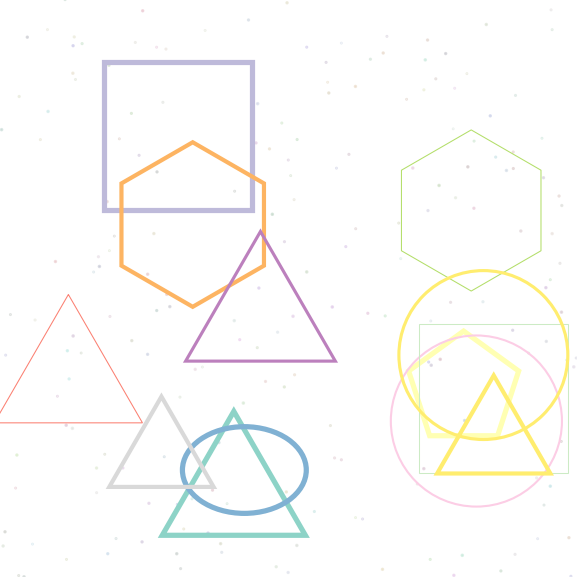[{"shape": "triangle", "thickness": 2.5, "radius": 0.72, "center": [0.405, 0.144]}, {"shape": "pentagon", "thickness": 2.5, "radius": 0.5, "center": [0.803, 0.326]}, {"shape": "square", "thickness": 2.5, "radius": 0.64, "center": [0.309, 0.764]}, {"shape": "triangle", "thickness": 0.5, "radius": 0.74, "center": [0.118, 0.341]}, {"shape": "oval", "thickness": 2.5, "radius": 0.54, "center": [0.423, 0.185]}, {"shape": "hexagon", "thickness": 2, "radius": 0.71, "center": [0.334, 0.61]}, {"shape": "hexagon", "thickness": 0.5, "radius": 0.7, "center": [0.816, 0.635]}, {"shape": "circle", "thickness": 1, "radius": 0.74, "center": [0.825, 0.27]}, {"shape": "triangle", "thickness": 2, "radius": 0.52, "center": [0.28, 0.208]}, {"shape": "triangle", "thickness": 1.5, "radius": 0.75, "center": [0.451, 0.449]}, {"shape": "square", "thickness": 0.5, "radius": 0.64, "center": [0.855, 0.309]}, {"shape": "circle", "thickness": 1.5, "radius": 0.73, "center": [0.837, 0.384]}, {"shape": "triangle", "thickness": 2, "radius": 0.57, "center": [0.855, 0.236]}]